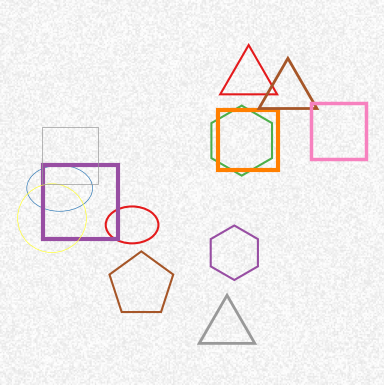[{"shape": "triangle", "thickness": 1.5, "radius": 0.43, "center": [0.646, 0.798]}, {"shape": "oval", "thickness": 1.5, "radius": 0.34, "center": [0.343, 0.416]}, {"shape": "oval", "thickness": 0.5, "radius": 0.43, "center": [0.155, 0.511]}, {"shape": "hexagon", "thickness": 1.5, "radius": 0.45, "center": [0.628, 0.635]}, {"shape": "square", "thickness": 3, "radius": 0.48, "center": [0.21, 0.475]}, {"shape": "hexagon", "thickness": 1.5, "radius": 0.35, "center": [0.609, 0.344]}, {"shape": "square", "thickness": 3, "radius": 0.39, "center": [0.645, 0.637]}, {"shape": "circle", "thickness": 0.5, "radius": 0.45, "center": [0.135, 0.433]}, {"shape": "pentagon", "thickness": 1.5, "radius": 0.44, "center": [0.367, 0.26]}, {"shape": "triangle", "thickness": 2, "radius": 0.43, "center": [0.748, 0.762]}, {"shape": "square", "thickness": 2.5, "radius": 0.36, "center": [0.879, 0.661]}, {"shape": "square", "thickness": 0.5, "radius": 0.37, "center": [0.182, 0.596]}, {"shape": "triangle", "thickness": 2, "radius": 0.42, "center": [0.59, 0.15]}]